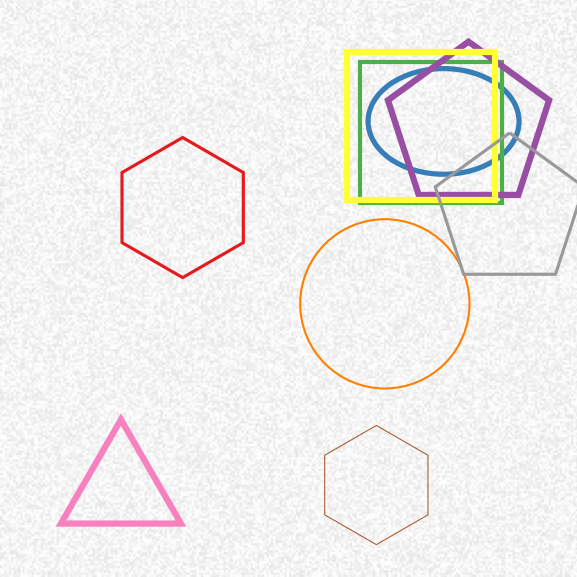[{"shape": "hexagon", "thickness": 1.5, "radius": 0.61, "center": [0.316, 0.64]}, {"shape": "oval", "thickness": 2.5, "radius": 0.65, "center": [0.768, 0.789]}, {"shape": "square", "thickness": 2, "radius": 0.61, "center": [0.747, 0.769]}, {"shape": "pentagon", "thickness": 3, "radius": 0.73, "center": [0.811, 0.78]}, {"shape": "circle", "thickness": 1, "radius": 0.73, "center": [0.666, 0.473]}, {"shape": "square", "thickness": 3, "radius": 0.64, "center": [0.729, 0.781]}, {"shape": "hexagon", "thickness": 0.5, "radius": 0.52, "center": [0.652, 0.159]}, {"shape": "triangle", "thickness": 3, "radius": 0.6, "center": [0.209, 0.153]}, {"shape": "pentagon", "thickness": 1.5, "radius": 0.68, "center": [0.882, 0.634]}]